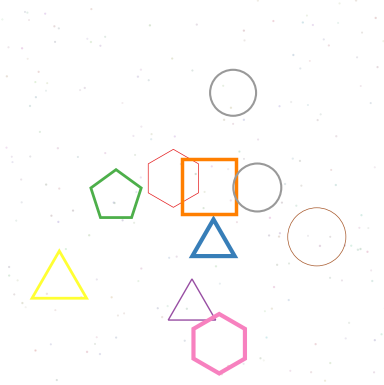[{"shape": "hexagon", "thickness": 0.5, "radius": 0.38, "center": [0.45, 0.537]}, {"shape": "triangle", "thickness": 3, "radius": 0.32, "center": [0.555, 0.367]}, {"shape": "pentagon", "thickness": 2, "radius": 0.34, "center": [0.301, 0.491]}, {"shape": "triangle", "thickness": 1, "radius": 0.36, "center": [0.499, 0.204]}, {"shape": "square", "thickness": 2.5, "radius": 0.36, "center": [0.543, 0.515]}, {"shape": "triangle", "thickness": 2, "radius": 0.41, "center": [0.154, 0.266]}, {"shape": "circle", "thickness": 0.5, "radius": 0.38, "center": [0.823, 0.385]}, {"shape": "hexagon", "thickness": 3, "radius": 0.39, "center": [0.569, 0.107]}, {"shape": "circle", "thickness": 1.5, "radius": 0.31, "center": [0.668, 0.513]}, {"shape": "circle", "thickness": 1.5, "radius": 0.3, "center": [0.605, 0.759]}]